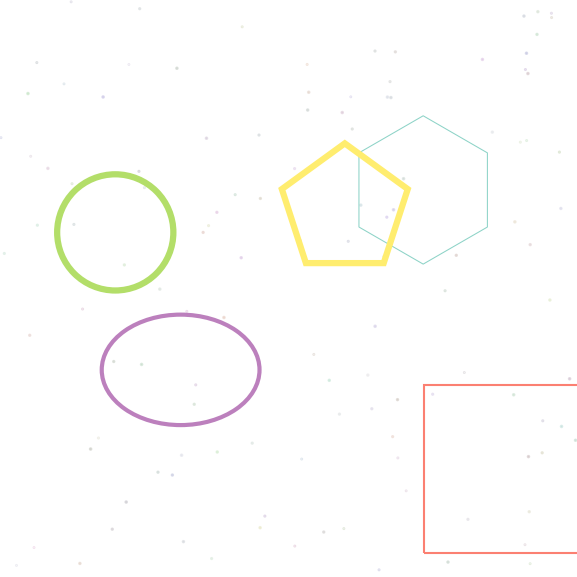[{"shape": "hexagon", "thickness": 0.5, "radius": 0.64, "center": [0.733, 0.67]}, {"shape": "square", "thickness": 1, "radius": 0.73, "center": [0.879, 0.187]}, {"shape": "circle", "thickness": 3, "radius": 0.5, "center": [0.2, 0.597]}, {"shape": "oval", "thickness": 2, "radius": 0.68, "center": [0.313, 0.359]}, {"shape": "pentagon", "thickness": 3, "radius": 0.57, "center": [0.597, 0.636]}]